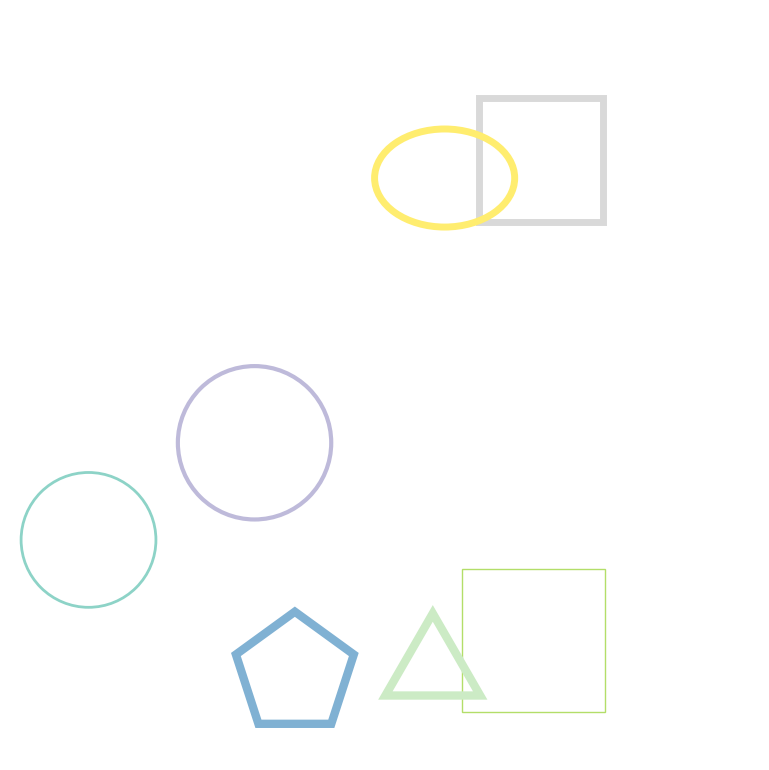[{"shape": "circle", "thickness": 1, "radius": 0.44, "center": [0.115, 0.299]}, {"shape": "circle", "thickness": 1.5, "radius": 0.5, "center": [0.331, 0.425]}, {"shape": "pentagon", "thickness": 3, "radius": 0.4, "center": [0.383, 0.125]}, {"shape": "square", "thickness": 0.5, "radius": 0.46, "center": [0.693, 0.169]}, {"shape": "square", "thickness": 2.5, "radius": 0.4, "center": [0.703, 0.792]}, {"shape": "triangle", "thickness": 3, "radius": 0.36, "center": [0.562, 0.132]}, {"shape": "oval", "thickness": 2.5, "radius": 0.45, "center": [0.577, 0.769]}]